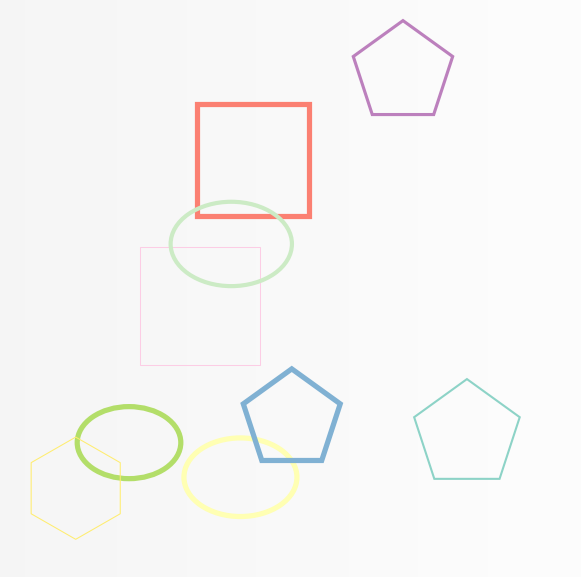[{"shape": "pentagon", "thickness": 1, "radius": 0.48, "center": [0.803, 0.247]}, {"shape": "oval", "thickness": 2.5, "radius": 0.49, "center": [0.414, 0.173]}, {"shape": "square", "thickness": 2.5, "radius": 0.49, "center": [0.435, 0.722]}, {"shape": "pentagon", "thickness": 2.5, "radius": 0.44, "center": [0.502, 0.273]}, {"shape": "oval", "thickness": 2.5, "radius": 0.45, "center": [0.222, 0.233]}, {"shape": "square", "thickness": 0.5, "radius": 0.51, "center": [0.344, 0.469]}, {"shape": "pentagon", "thickness": 1.5, "radius": 0.45, "center": [0.693, 0.874]}, {"shape": "oval", "thickness": 2, "radius": 0.52, "center": [0.398, 0.577]}, {"shape": "hexagon", "thickness": 0.5, "radius": 0.44, "center": [0.13, 0.154]}]